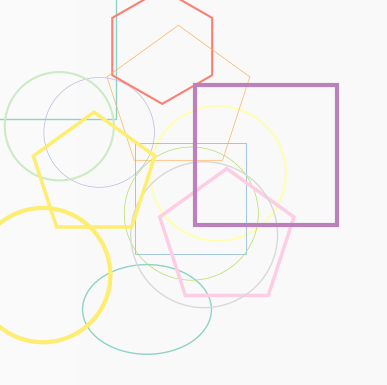[{"shape": "oval", "thickness": 1, "radius": 0.83, "center": [0.379, 0.196]}, {"shape": "square", "thickness": 1, "radius": 0.95, "center": [0.109, 0.88]}, {"shape": "circle", "thickness": 1.5, "radius": 0.88, "center": [0.562, 0.549]}, {"shape": "circle", "thickness": 0.5, "radius": 0.71, "center": [0.256, 0.656]}, {"shape": "hexagon", "thickness": 1.5, "radius": 0.74, "center": [0.419, 0.879]}, {"shape": "square", "thickness": 0.5, "radius": 0.72, "center": [0.492, 0.484]}, {"shape": "pentagon", "thickness": 0.5, "radius": 0.97, "center": [0.46, 0.741]}, {"shape": "circle", "thickness": 0.5, "radius": 0.87, "center": [0.494, 0.445]}, {"shape": "pentagon", "thickness": 2.5, "radius": 0.91, "center": [0.585, 0.38]}, {"shape": "circle", "thickness": 1, "radius": 0.95, "center": [0.527, 0.39]}, {"shape": "square", "thickness": 3, "radius": 0.91, "center": [0.686, 0.597]}, {"shape": "circle", "thickness": 1.5, "radius": 0.7, "center": [0.153, 0.672]}, {"shape": "pentagon", "thickness": 2.5, "radius": 0.82, "center": [0.243, 0.544]}, {"shape": "circle", "thickness": 3, "radius": 0.87, "center": [0.111, 0.285]}]